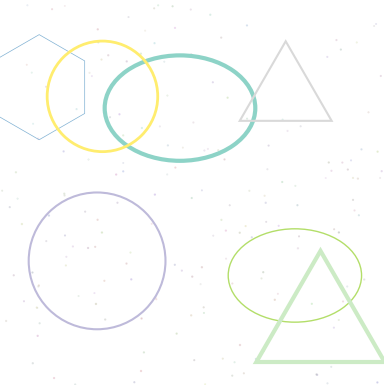[{"shape": "oval", "thickness": 3, "radius": 0.98, "center": [0.468, 0.719]}, {"shape": "circle", "thickness": 1.5, "radius": 0.89, "center": [0.252, 0.322]}, {"shape": "hexagon", "thickness": 0.5, "radius": 0.68, "center": [0.102, 0.774]}, {"shape": "oval", "thickness": 1, "radius": 0.87, "center": [0.766, 0.284]}, {"shape": "triangle", "thickness": 1.5, "radius": 0.69, "center": [0.742, 0.755]}, {"shape": "triangle", "thickness": 3, "radius": 0.96, "center": [0.832, 0.156]}, {"shape": "circle", "thickness": 2, "radius": 0.72, "center": [0.266, 0.75]}]